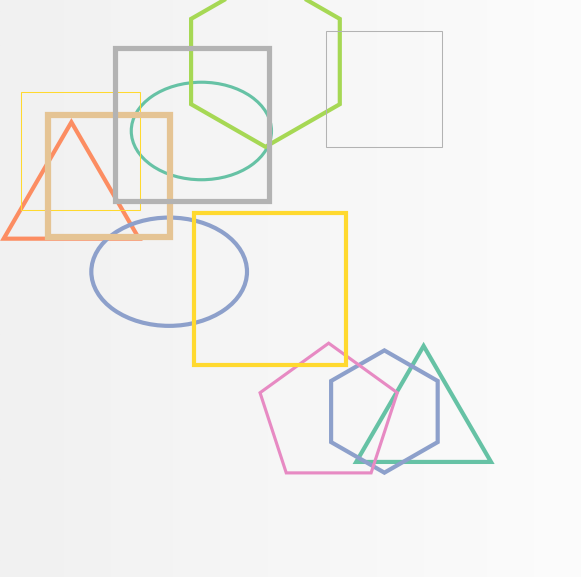[{"shape": "oval", "thickness": 1.5, "radius": 0.6, "center": [0.346, 0.772]}, {"shape": "triangle", "thickness": 2, "radius": 0.67, "center": [0.729, 0.266]}, {"shape": "triangle", "thickness": 2, "radius": 0.67, "center": [0.123, 0.653]}, {"shape": "oval", "thickness": 2, "radius": 0.67, "center": [0.291, 0.529]}, {"shape": "hexagon", "thickness": 2, "radius": 0.53, "center": [0.661, 0.287]}, {"shape": "pentagon", "thickness": 1.5, "radius": 0.62, "center": [0.565, 0.281]}, {"shape": "hexagon", "thickness": 2, "radius": 0.74, "center": [0.457, 0.893]}, {"shape": "square", "thickness": 2, "radius": 0.66, "center": [0.464, 0.499]}, {"shape": "square", "thickness": 0.5, "radius": 0.51, "center": [0.139, 0.738]}, {"shape": "square", "thickness": 3, "radius": 0.53, "center": [0.187, 0.694]}, {"shape": "square", "thickness": 0.5, "radius": 0.5, "center": [0.661, 0.845]}, {"shape": "square", "thickness": 2.5, "radius": 0.66, "center": [0.33, 0.784]}]